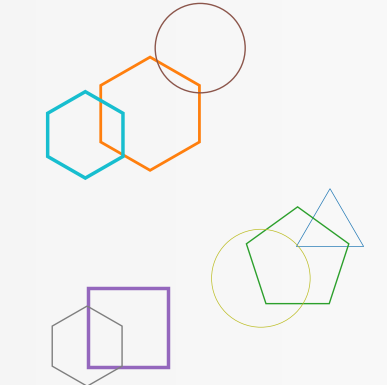[{"shape": "triangle", "thickness": 0.5, "radius": 0.5, "center": [0.852, 0.41]}, {"shape": "hexagon", "thickness": 2, "radius": 0.74, "center": [0.387, 0.705]}, {"shape": "pentagon", "thickness": 1, "radius": 0.69, "center": [0.768, 0.324]}, {"shape": "square", "thickness": 2.5, "radius": 0.52, "center": [0.33, 0.149]}, {"shape": "circle", "thickness": 1, "radius": 0.58, "center": [0.517, 0.875]}, {"shape": "hexagon", "thickness": 1, "radius": 0.52, "center": [0.225, 0.101]}, {"shape": "circle", "thickness": 0.5, "radius": 0.64, "center": [0.673, 0.277]}, {"shape": "hexagon", "thickness": 2.5, "radius": 0.56, "center": [0.22, 0.65]}]